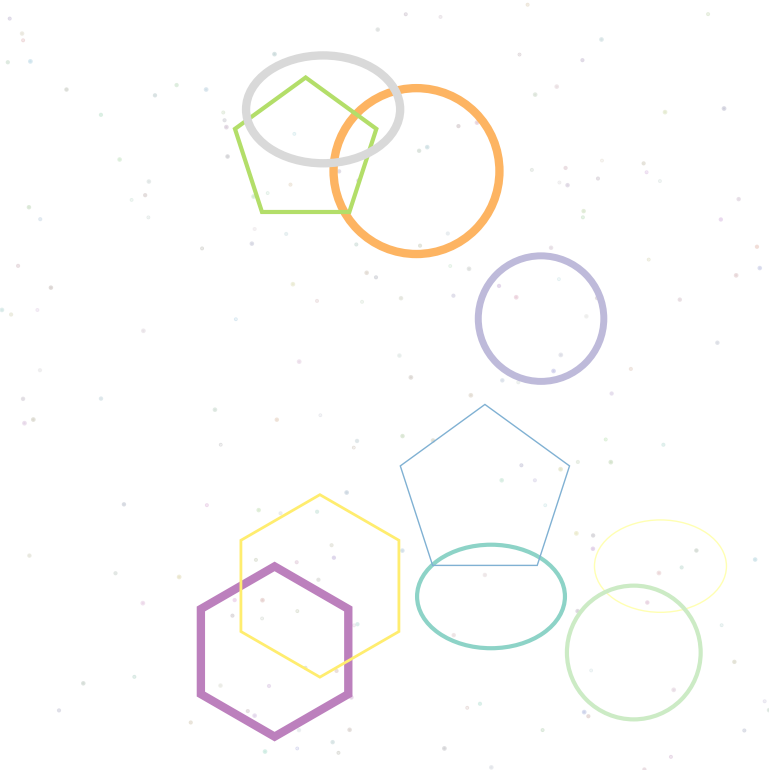[{"shape": "oval", "thickness": 1.5, "radius": 0.48, "center": [0.638, 0.225]}, {"shape": "oval", "thickness": 0.5, "radius": 0.43, "center": [0.858, 0.265]}, {"shape": "circle", "thickness": 2.5, "radius": 0.41, "center": [0.703, 0.586]}, {"shape": "pentagon", "thickness": 0.5, "radius": 0.58, "center": [0.63, 0.359]}, {"shape": "circle", "thickness": 3, "radius": 0.54, "center": [0.541, 0.778]}, {"shape": "pentagon", "thickness": 1.5, "radius": 0.48, "center": [0.397, 0.803]}, {"shape": "oval", "thickness": 3, "radius": 0.5, "center": [0.42, 0.858]}, {"shape": "hexagon", "thickness": 3, "radius": 0.55, "center": [0.357, 0.154]}, {"shape": "circle", "thickness": 1.5, "radius": 0.43, "center": [0.823, 0.153]}, {"shape": "hexagon", "thickness": 1, "radius": 0.59, "center": [0.415, 0.239]}]